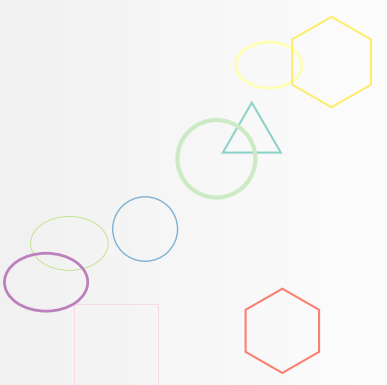[{"shape": "triangle", "thickness": 1.5, "radius": 0.43, "center": [0.65, 0.647]}, {"shape": "oval", "thickness": 2, "radius": 0.43, "center": [0.694, 0.831]}, {"shape": "hexagon", "thickness": 1.5, "radius": 0.55, "center": [0.729, 0.141]}, {"shape": "circle", "thickness": 1, "radius": 0.42, "center": [0.375, 0.405]}, {"shape": "oval", "thickness": 0.5, "radius": 0.5, "center": [0.179, 0.368]}, {"shape": "square", "thickness": 0.5, "radius": 0.54, "center": [0.299, 0.103]}, {"shape": "oval", "thickness": 2, "radius": 0.54, "center": [0.119, 0.267]}, {"shape": "circle", "thickness": 3, "radius": 0.5, "center": [0.559, 0.588]}, {"shape": "hexagon", "thickness": 1.5, "radius": 0.59, "center": [0.856, 0.839]}]